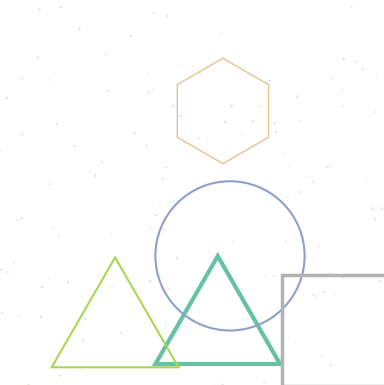[{"shape": "triangle", "thickness": 3, "radius": 0.93, "center": [0.566, 0.148]}, {"shape": "circle", "thickness": 1.5, "radius": 0.97, "center": [0.597, 0.335]}, {"shape": "triangle", "thickness": 1.5, "radius": 0.95, "center": [0.299, 0.141]}, {"shape": "hexagon", "thickness": 1, "radius": 0.68, "center": [0.579, 0.712]}, {"shape": "square", "thickness": 2.5, "radius": 0.72, "center": [0.876, 0.142]}]